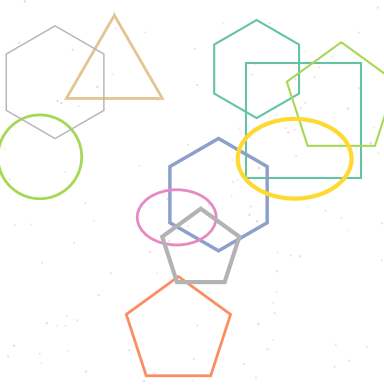[{"shape": "square", "thickness": 1.5, "radius": 0.75, "center": [0.788, 0.688]}, {"shape": "hexagon", "thickness": 1.5, "radius": 0.64, "center": [0.667, 0.821]}, {"shape": "pentagon", "thickness": 2, "radius": 0.71, "center": [0.463, 0.139]}, {"shape": "hexagon", "thickness": 2.5, "radius": 0.73, "center": [0.568, 0.494]}, {"shape": "oval", "thickness": 2, "radius": 0.51, "center": [0.459, 0.435]}, {"shape": "pentagon", "thickness": 1.5, "radius": 0.74, "center": [0.886, 0.742]}, {"shape": "circle", "thickness": 2, "radius": 0.54, "center": [0.103, 0.593]}, {"shape": "oval", "thickness": 3, "radius": 0.74, "center": [0.765, 0.588]}, {"shape": "triangle", "thickness": 2, "radius": 0.72, "center": [0.297, 0.816]}, {"shape": "hexagon", "thickness": 1, "radius": 0.73, "center": [0.143, 0.786]}, {"shape": "pentagon", "thickness": 3, "radius": 0.53, "center": [0.522, 0.353]}]